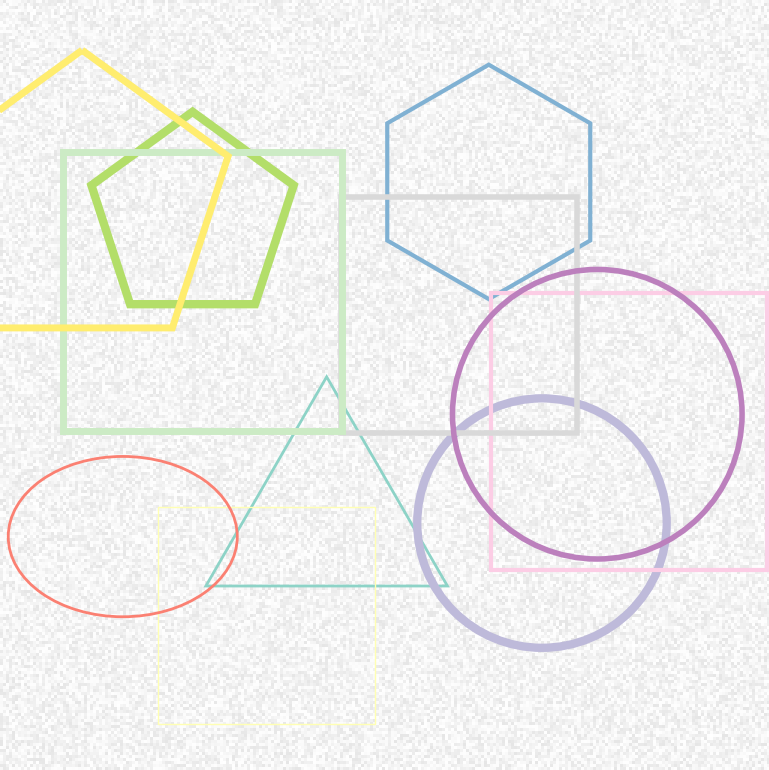[{"shape": "triangle", "thickness": 1, "radius": 0.91, "center": [0.424, 0.33]}, {"shape": "square", "thickness": 0.5, "radius": 0.71, "center": [0.346, 0.201]}, {"shape": "circle", "thickness": 3, "radius": 0.81, "center": [0.704, 0.321]}, {"shape": "oval", "thickness": 1, "radius": 0.74, "center": [0.159, 0.303]}, {"shape": "hexagon", "thickness": 1.5, "radius": 0.76, "center": [0.635, 0.764]}, {"shape": "pentagon", "thickness": 3, "radius": 0.69, "center": [0.25, 0.717]}, {"shape": "square", "thickness": 1.5, "radius": 0.9, "center": [0.817, 0.439]}, {"shape": "square", "thickness": 2, "radius": 0.77, "center": [0.596, 0.591]}, {"shape": "circle", "thickness": 2, "radius": 0.94, "center": [0.776, 0.462]}, {"shape": "square", "thickness": 2.5, "radius": 0.91, "center": [0.263, 0.621]}, {"shape": "pentagon", "thickness": 2.5, "radius": 1.0, "center": [0.107, 0.735]}]